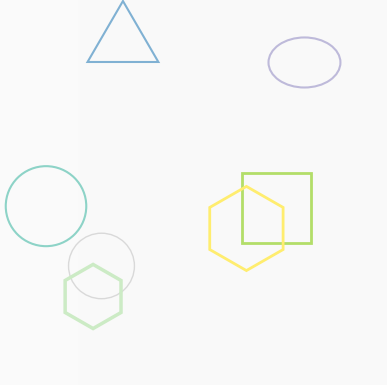[{"shape": "circle", "thickness": 1.5, "radius": 0.52, "center": [0.119, 0.464]}, {"shape": "oval", "thickness": 1.5, "radius": 0.46, "center": [0.786, 0.838]}, {"shape": "triangle", "thickness": 1.5, "radius": 0.53, "center": [0.317, 0.892]}, {"shape": "square", "thickness": 2, "radius": 0.45, "center": [0.713, 0.46]}, {"shape": "circle", "thickness": 1, "radius": 0.43, "center": [0.262, 0.309]}, {"shape": "hexagon", "thickness": 2.5, "radius": 0.42, "center": [0.24, 0.23]}, {"shape": "hexagon", "thickness": 2, "radius": 0.55, "center": [0.636, 0.407]}]